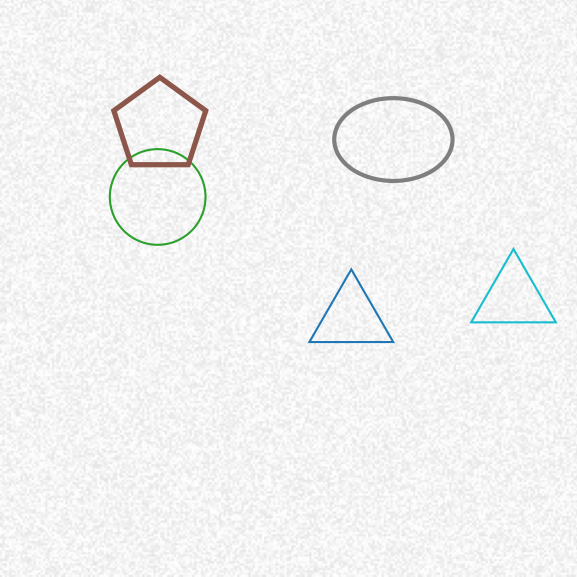[{"shape": "triangle", "thickness": 1, "radius": 0.42, "center": [0.608, 0.449]}, {"shape": "circle", "thickness": 1, "radius": 0.41, "center": [0.273, 0.658]}, {"shape": "pentagon", "thickness": 2.5, "radius": 0.42, "center": [0.277, 0.782]}, {"shape": "oval", "thickness": 2, "radius": 0.51, "center": [0.681, 0.757]}, {"shape": "triangle", "thickness": 1, "radius": 0.42, "center": [0.889, 0.483]}]